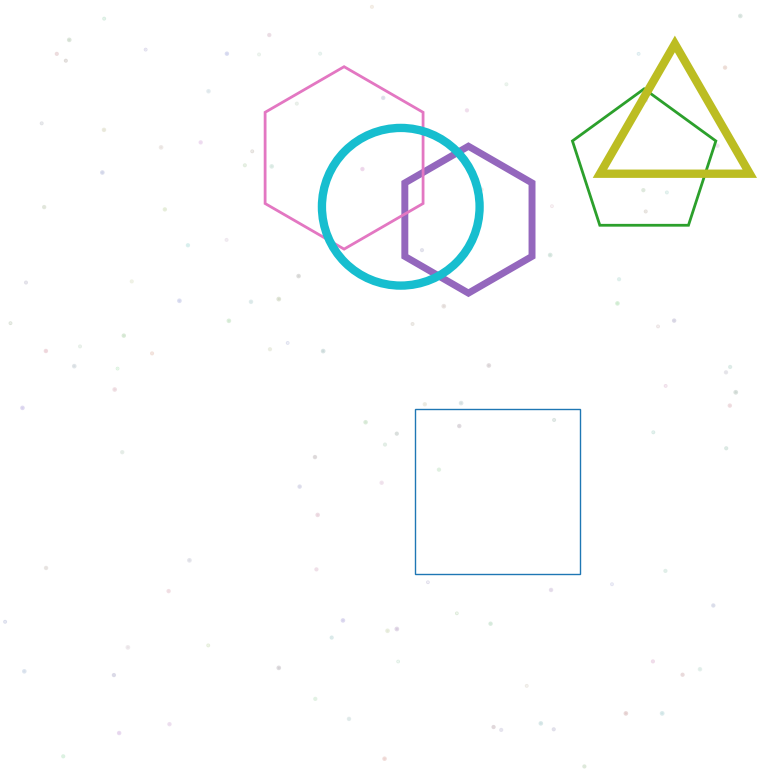[{"shape": "square", "thickness": 0.5, "radius": 0.54, "center": [0.646, 0.361]}, {"shape": "pentagon", "thickness": 1, "radius": 0.49, "center": [0.837, 0.787]}, {"shape": "hexagon", "thickness": 2.5, "radius": 0.48, "center": [0.608, 0.715]}, {"shape": "hexagon", "thickness": 1, "radius": 0.59, "center": [0.447, 0.795]}, {"shape": "triangle", "thickness": 3, "radius": 0.56, "center": [0.876, 0.831]}, {"shape": "circle", "thickness": 3, "radius": 0.51, "center": [0.52, 0.731]}]